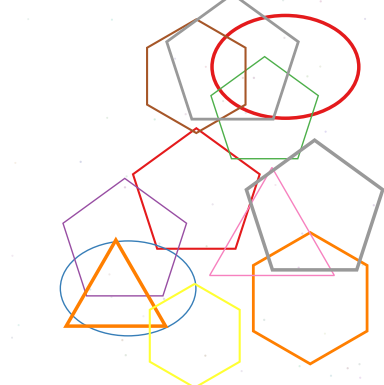[{"shape": "oval", "thickness": 2.5, "radius": 0.95, "center": [0.741, 0.826]}, {"shape": "pentagon", "thickness": 1.5, "radius": 0.87, "center": [0.51, 0.494]}, {"shape": "oval", "thickness": 1, "radius": 0.88, "center": [0.333, 0.251]}, {"shape": "pentagon", "thickness": 1, "radius": 0.73, "center": [0.687, 0.706]}, {"shape": "pentagon", "thickness": 1, "radius": 0.84, "center": [0.324, 0.368]}, {"shape": "hexagon", "thickness": 2, "radius": 0.85, "center": [0.806, 0.225]}, {"shape": "triangle", "thickness": 2.5, "radius": 0.75, "center": [0.301, 0.227]}, {"shape": "hexagon", "thickness": 1.5, "radius": 0.67, "center": [0.506, 0.128]}, {"shape": "hexagon", "thickness": 1.5, "radius": 0.74, "center": [0.51, 0.802]}, {"shape": "triangle", "thickness": 1, "radius": 0.94, "center": [0.706, 0.378]}, {"shape": "pentagon", "thickness": 2, "radius": 0.9, "center": [0.604, 0.836]}, {"shape": "pentagon", "thickness": 2.5, "radius": 0.93, "center": [0.817, 0.45]}]